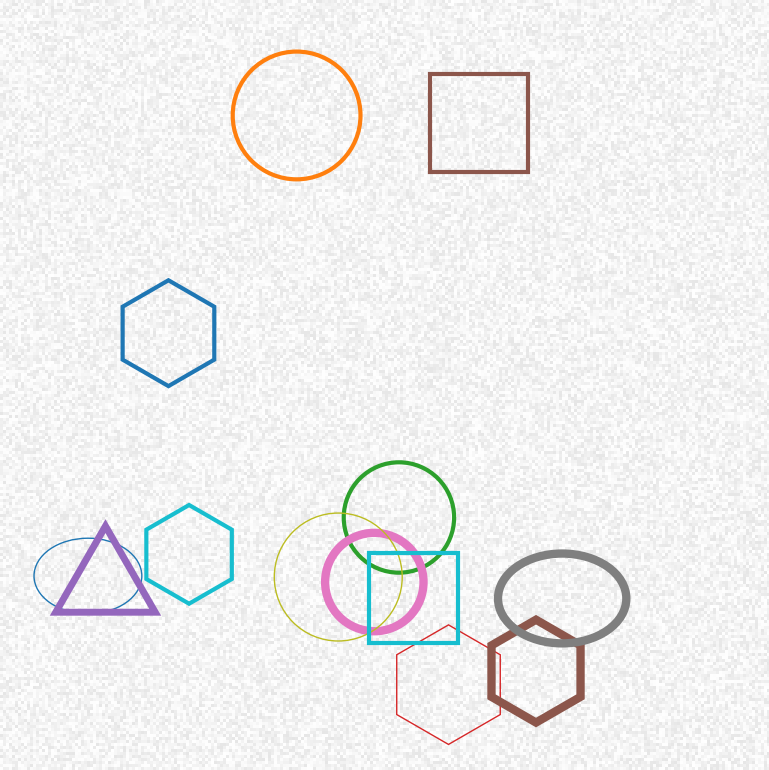[{"shape": "hexagon", "thickness": 1.5, "radius": 0.34, "center": [0.219, 0.567]}, {"shape": "oval", "thickness": 0.5, "radius": 0.35, "center": [0.114, 0.252]}, {"shape": "circle", "thickness": 1.5, "radius": 0.41, "center": [0.385, 0.85]}, {"shape": "circle", "thickness": 1.5, "radius": 0.36, "center": [0.518, 0.328]}, {"shape": "hexagon", "thickness": 0.5, "radius": 0.39, "center": [0.582, 0.111]}, {"shape": "triangle", "thickness": 2.5, "radius": 0.37, "center": [0.137, 0.242]}, {"shape": "hexagon", "thickness": 3, "radius": 0.33, "center": [0.696, 0.128]}, {"shape": "square", "thickness": 1.5, "radius": 0.32, "center": [0.622, 0.841]}, {"shape": "circle", "thickness": 3, "radius": 0.32, "center": [0.486, 0.244]}, {"shape": "oval", "thickness": 3, "radius": 0.42, "center": [0.73, 0.223]}, {"shape": "circle", "thickness": 0.5, "radius": 0.42, "center": [0.439, 0.251]}, {"shape": "hexagon", "thickness": 1.5, "radius": 0.32, "center": [0.246, 0.28]}, {"shape": "square", "thickness": 1.5, "radius": 0.29, "center": [0.537, 0.223]}]